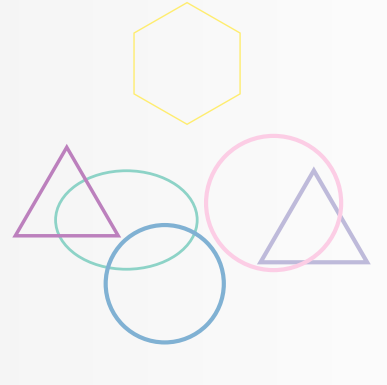[{"shape": "oval", "thickness": 2, "radius": 0.91, "center": [0.326, 0.429]}, {"shape": "triangle", "thickness": 3, "radius": 0.79, "center": [0.81, 0.398]}, {"shape": "circle", "thickness": 3, "radius": 0.76, "center": [0.425, 0.263]}, {"shape": "circle", "thickness": 3, "radius": 0.87, "center": [0.706, 0.473]}, {"shape": "triangle", "thickness": 2.5, "radius": 0.77, "center": [0.172, 0.464]}, {"shape": "hexagon", "thickness": 1, "radius": 0.79, "center": [0.483, 0.835]}]